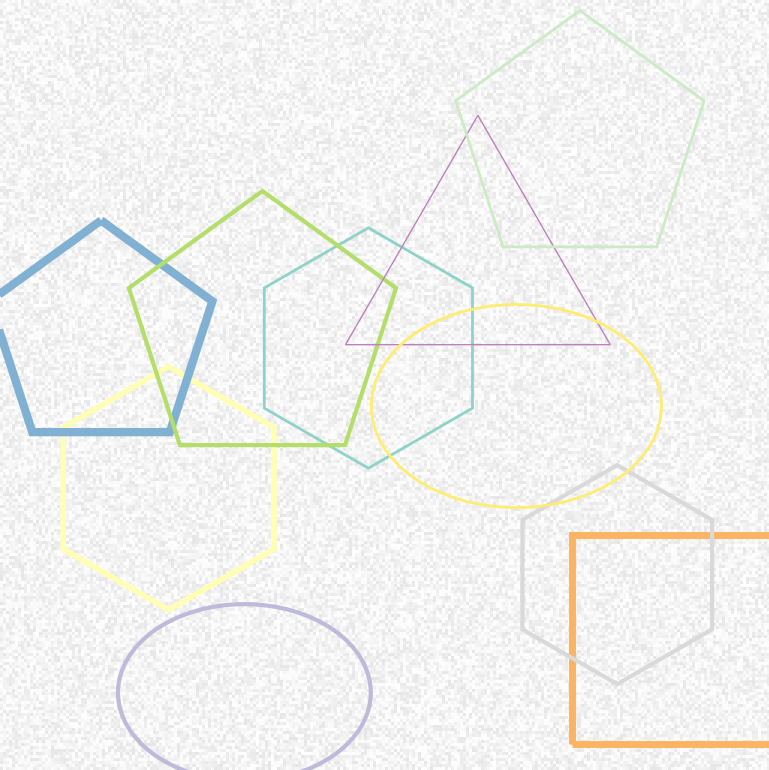[{"shape": "hexagon", "thickness": 1, "radius": 0.78, "center": [0.478, 0.548]}, {"shape": "hexagon", "thickness": 2, "radius": 0.79, "center": [0.219, 0.366]}, {"shape": "oval", "thickness": 1.5, "radius": 0.82, "center": [0.317, 0.1]}, {"shape": "pentagon", "thickness": 3, "radius": 0.76, "center": [0.131, 0.562]}, {"shape": "square", "thickness": 2.5, "radius": 0.68, "center": [0.879, 0.169]}, {"shape": "pentagon", "thickness": 1.5, "radius": 0.91, "center": [0.341, 0.57]}, {"shape": "hexagon", "thickness": 1.5, "radius": 0.71, "center": [0.802, 0.254]}, {"shape": "triangle", "thickness": 0.5, "radius": 0.99, "center": [0.621, 0.652]}, {"shape": "pentagon", "thickness": 1, "radius": 0.85, "center": [0.753, 0.817]}, {"shape": "oval", "thickness": 1, "radius": 0.94, "center": [0.671, 0.473]}]